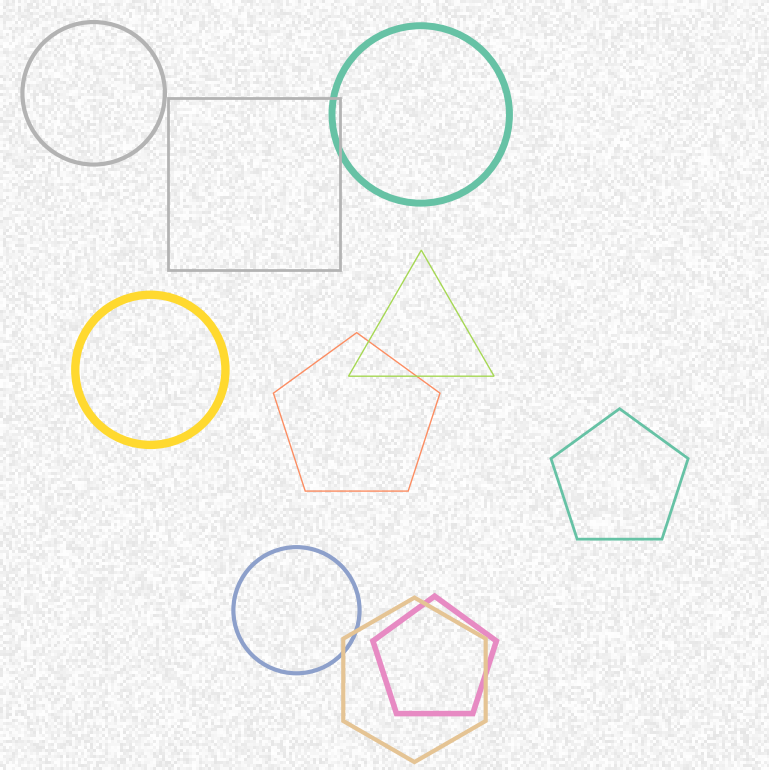[{"shape": "pentagon", "thickness": 1, "radius": 0.47, "center": [0.805, 0.376]}, {"shape": "circle", "thickness": 2.5, "radius": 0.58, "center": [0.546, 0.851]}, {"shape": "pentagon", "thickness": 0.5, "radius": 0.57, "center": [0.463, 0.454]}, {"shape": "circle", "thickness": 1.5, "radius": 0.41, "center": [0.385, 0.208]}, {"shape": "pentagon", "thickness": 2, "radius": 0.42, "center": [0.564, 0.141]}, {"shape": "triangle", "thickness": 0.5, "radius": 0.55, "center": [0.547, 0.566]}, {"shape": "circle", "thickness": 3, "radius": 0.49, "center": [0.195, 0.52]}, {"shape": "hexagon", "thickness": 1.5, "radius": 0.53, "center": [0.538, 0.117]}, {"shape": "circle", "thickness": 1.5, "radius": 0.46, "center": [0.122, 0.879]}, {"shape": "square", "thickness": 1, "radius": 0.56, "center": [0.33, 0.761]}]